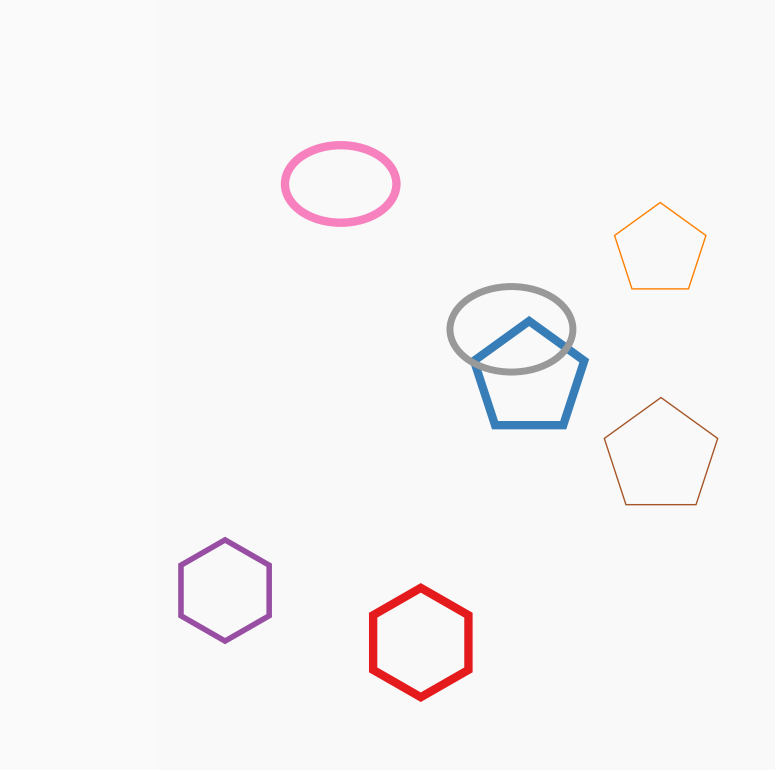[{"shape": "hexagon", "thickness": 3, "radius": 0.36, "center": [0.543, 0.166]}, {"shape": "pentagon", "thickness": 3, "radius": 0.37, "center": [0.683, 0.508]}, {"shape": "hexagon", "thickness": 2, "radius": 0.33, "center": [0.29, 0.233]}, {"shape": "pentagon", "thickness": 0.5, "radius": 0.31, "center": [0.852, 0.675]}, {"shape": "pentagon", "thickness": 0.5, "radius": 0.38, "center": [0.853, 0.407]}, {"shape": "oval", "thickness": 3, "radius": 0.36, "center": [0.44, 0.761]}, {"shape": "oval", "thickness": 2.5, "radius": 0.4, "center": [0.66, 0.572]}]